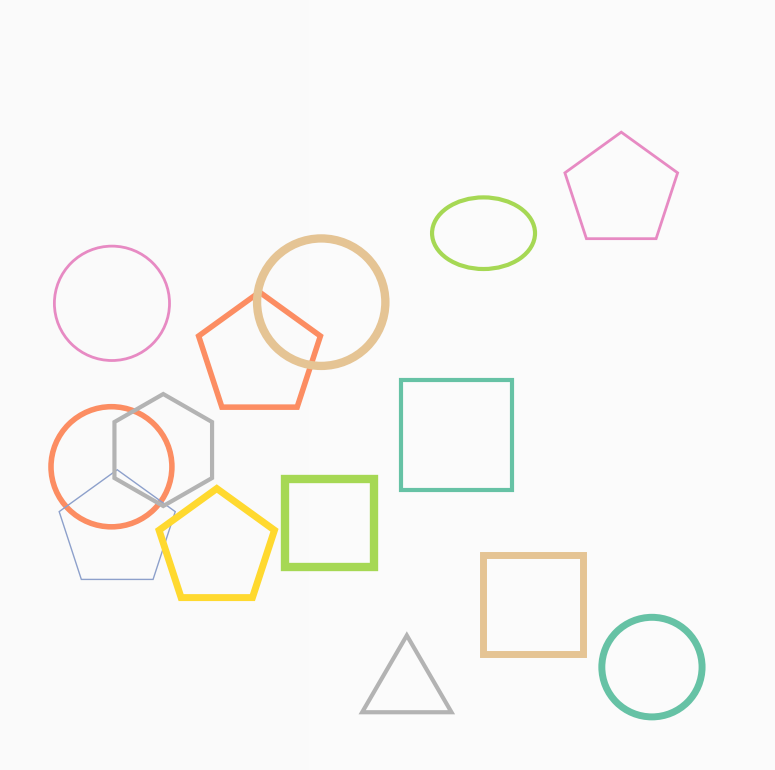[{"shape": "circle", "thickness": 2.5, "radius": 0.32, "center": [0.841, 0.134]}, {"shape": "square", "thickness": 1.5, "radius": 0.36, "center": [0.589, 0.435]}, {"shape": "circle", "thickness": 2, "radius": 0.39, "center": [0.144, 0.394]}, {"shape": "pentagon", "thickness": 2, "radius": 0.41, "center": [0.335, 0.538]}, {"shape": "pentagon", "thickness": 0.5, "radius": 0.39, "center": [0.151, 0.311]}, {"shape": "pentagon", "thickness": 1, "radius": 0.38, "center": [0.802, 0.752]}, {"shape": "circle", "thickness": 1, "radius": 0.37, "center": [0.144, 0.606]}, {"shape": "oval", "thickness": 1.5, "radius": 0.33, "center": [0.624, 0.697]}, {"shape": "square", "thickness": 3, "radius": 0.29, "center": [0.425, 0.321]}, {"shape": "pentagon", "thickness": 2.5, "radius": 0.39, "center": [0.28, 0.287]}, {"shape": "circle", "thickness": 3, "radius": 0.41, "center": [0.414, 0.608]}, {"shape": "square", "thickness": 2.5, "radius": 0.32, "center": [0.688, 0.215]}, {"shape": "hexagon", "thickness": 1.5, "radius": 0.36, "center": [0.211, 0.416]}, {"shape": "triangle", "thickness": 1.5, "radius": 0.33, "center": [0.525, 0.108]}]